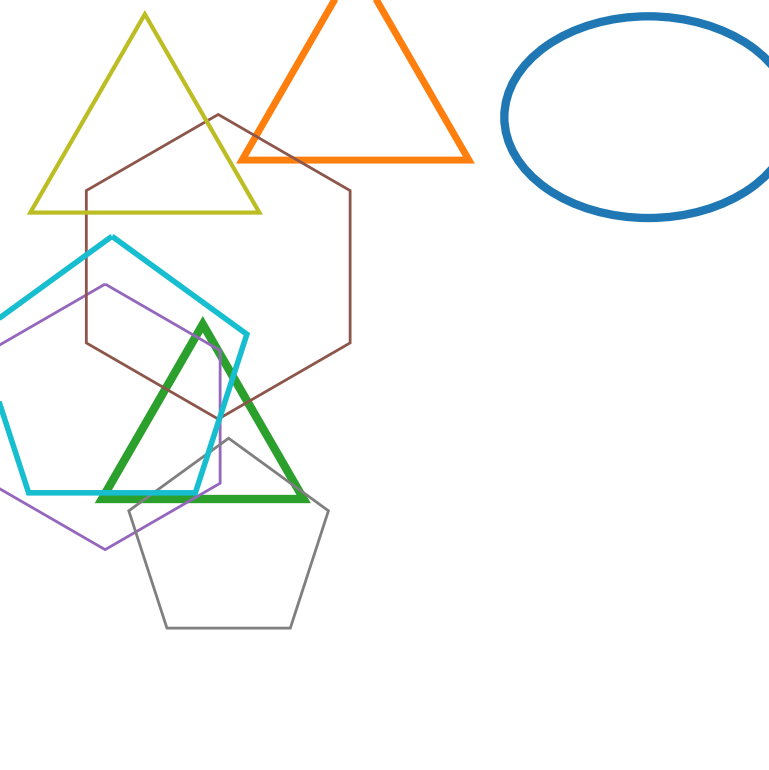[{"shape": "oval", "thickness": 3, "radius": 0.94, "center": [0.842, 0.848]}, {"shape": "triangle", "thickness": 2.5, "radius": 0.85, "center": [0.462, 0.877]}, {"shape": "triangle", "thickness": 3, "radius": 0.76, "center": [0.263, 0.428]}, {"shape": "hexagon", "thickness": 1, "radius": 0.86, "center": [0.137, 0.459]}, {"shape": "hexagon", "thickness": 1, "radius": 0.99, "center": [0.283, 0.654]}, {"shape": "pentagon", "thickness": 1, "radius": 0.68, "center": [0.297, 0.295]}, {"shape": "triangle", "thickness": 1.5, "radius": 0.86, "center": [0.188, 0.81]}, {"shape": "pentagon", "thickness": 2, "radius": 0.92, "center": [0.145, 0.509]}]